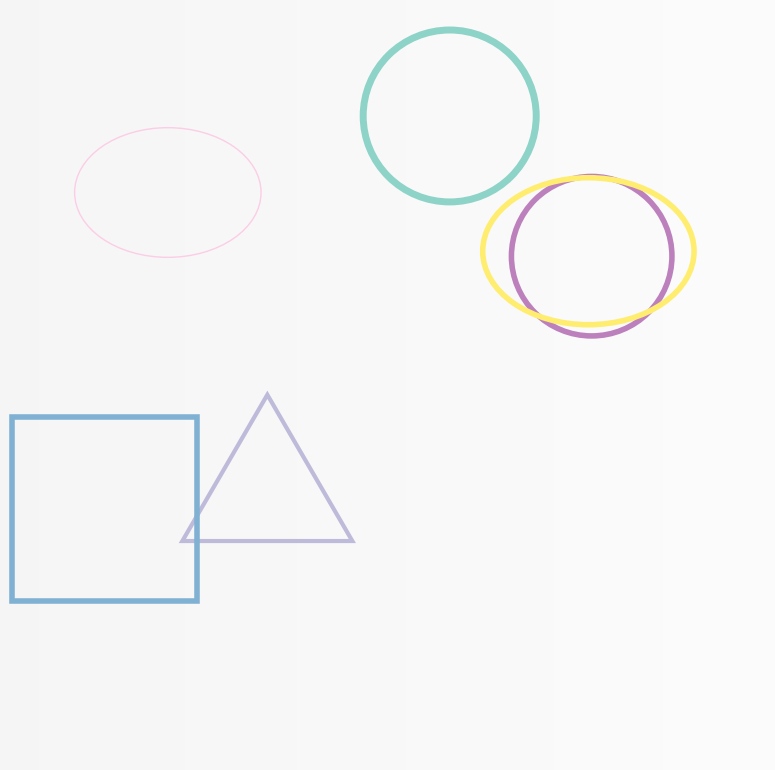[{"shape": "circle", "thickness": 2.5, "radius": 0.56, "center": [0.58, 0.849]}, {"shape": "triangle", "thickness": 1.5, "radius": 0.63, "center": [0.345, 0.361]}, {"shape": "square", "thickness": 2, "radius": 0.59, "center": [0.135, 0.339]}, {"shape": "oval", "thickness": 0.5, "radius": 0.6, "center": [0.217, 0.75]}, {"shape": "circle", "thickness": 2, "radius": 0.52, "center": [0.763, 0.667]}, {"shape": "oval", "thickness": 2, "radius": 0.68, "center": [0.759, 0.674]}]